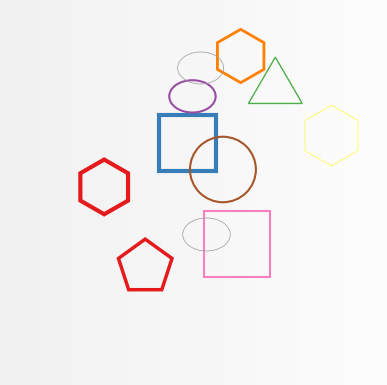[{"shape": "hexagon", "thickness": 3, "radius": 0.36, "center": [0.269, 0.515]}, {"shape": "pentagon", "thickness": 2.5, "radius": 0.36, "center": [0.375, 0.306]}, {"shape": "square", "thickness": 3, "radius": 0.37, "center": [0.484, 0.629]}, {"shape": "triangle", "thickness": 1, "radius": 0.4, "center": [0.711, 0.771]}, {"shape": "oval", "thickness": 1.5, "radius": 0.3, "center": [0.497, 0.75]}, {"shape": "hexagon", "thickness": 2, "radius": 0.35, "center": [0.621, 0.855]}, {"shape": "hexagon", "thickness": 0.5, "radius": 0.39, "center": [0.855, 0.648]}, {"shape": "circle", "thickness": 1.5, "radius": 0.43, "center": [0.575, 0.56]}, {"shape": "square", "thickness": 1.5, "radius": 0.42, "center": [0.611, 0.366]}, {"shape": "oval", "thickness": 0.5, "radius": 0.3, "center": [0.518, 0.823]}, {"shape": "oval", "thickness": 0.5, "radius": 0.31, "center": [0.533, 0.391]}]